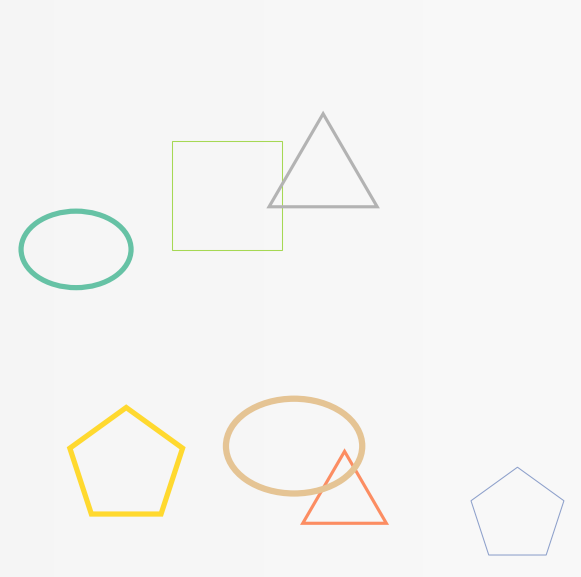[{"shape": "oval", "thickness": 2.5, "radius": 0.47, "center": [0.131, 0.567]}, {"shape": "triangle", "thickness": 1.5, "radius": 0.42, "center": [0.593, 0.135]}, {"shape": "pentagon", "thickness": 0.5, "radius": 0.42, "center": [0.89, 0.106]}, {"shape": "square", "thickness": 0.5, "radius": 0.47, "center": [0.391, 0.661]}, {"shape": "pentagon", "thickness": 2.5, "radius": 0.51, "center": [0.217, 0.192]}, {"shape": "oval", "thickness": 3, "radius": 0.59, "center": [0.506, 0.227]}, {"shape": "triangle", "thickness": 1.5, "radius": 0.54, "center": [0.556, 0.695]}]